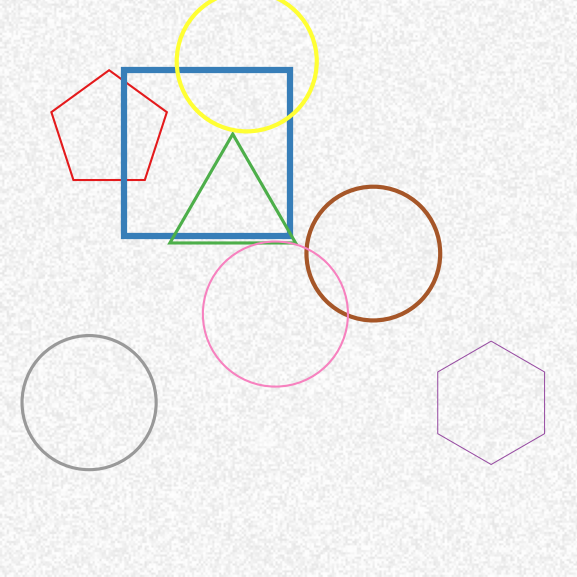[{"shape": "pentagon", "thickness": 1, "radius": 0.53, "center": [0.189, 0.772]}, {"shape": "square", "thickness": 3, "radius": 0.72, "center": [0.358, 0.735]}, {"shape": "triangle", "thickness": 1.5, "radius": 0.63, "center": [0.403, 0.641]}, {"shape": "hexagon", "thickness": 0.5, "radius": 0.53, "center": [0.85, 0.302]}, {"shape": "circle", "thickness": 2, "radius": 0.61, "center": [0.427, 0.893]}, {"shape": "circle", "thickness": 2, "radius": 0.58, "center": [0.646, 0.56]}, {"shape": "circle", "thickness": 1, "radius": 0.63, "center": [0.477, 0.455]}, {"shape": "circle", "thickness": 1.5, "radius": 0.58, "center": [0.154, 0.302]}]